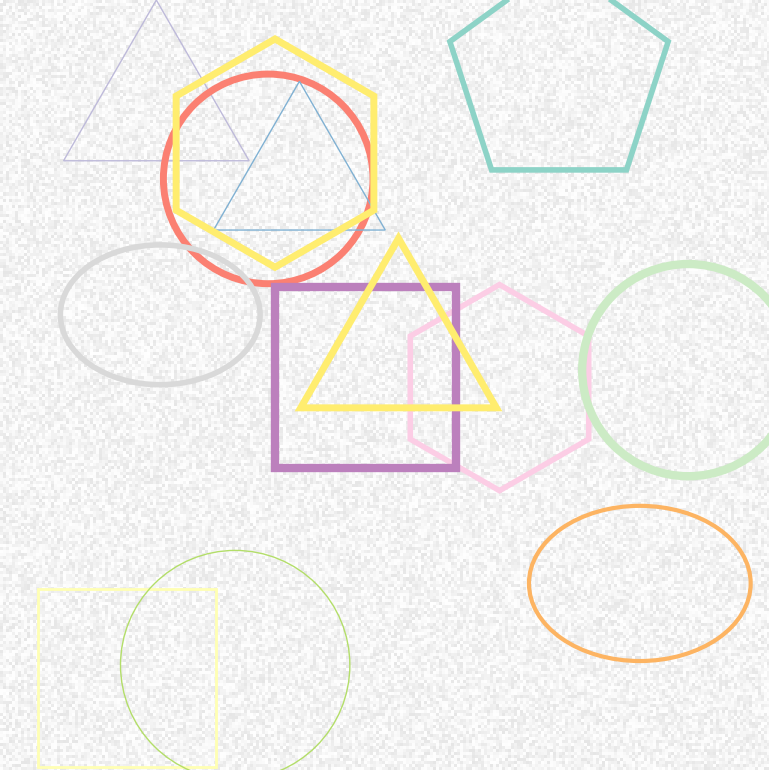[{"shape": "pentagon", "thickness": 2, "radius": 0.75, "center": [0.726, 0.9]}, {"shape": "square", "thickness": 1, "radius": 0.58, "center": [0.165, 0.119]}, {"shape": "triangle", "thickness": 0.5, "radius": 0.7, "center": [0.203, 0.861]}, {"shape": "circle", "thickness": 2.5, "radius": 0.68, "center": [0.348, 0.768]}, {"shape": "triangle", "thickness": 0.5, "radius": 0.64, "center": [0.389, 0.766]}, {"shape": "oval", "thickness": 1.5, "radius": 0.72, "center": [0.831, 0.242]}, {"shape": "circle", "thickness": 0.5, "radius": 0.74, "center": [0.305, 0.136]}, {"shape": "hexagon", "thickness": 2, "radius": 0.67, "center": [0.649, 0.497]}, {"shape": "oval", "thickness": 2, "radius": 0.65, "center": [0.208, 0.591]}, {"shape": "square", "thickness": 3, "radius": 0.59, "center": [0.475, 0.509]}, {"shape": "circle", "thickness": 3, "radius": 0.69, "center": [0.894, 0.519]}, {"shape": "triangle", "thickness": 2.5, "radius": 0.73, "center": [0.518, 0.544]}, {"shape": "hexagon", "thickness": 2.5, "radius": 0.74, "center": [0.357, 0.801]}]